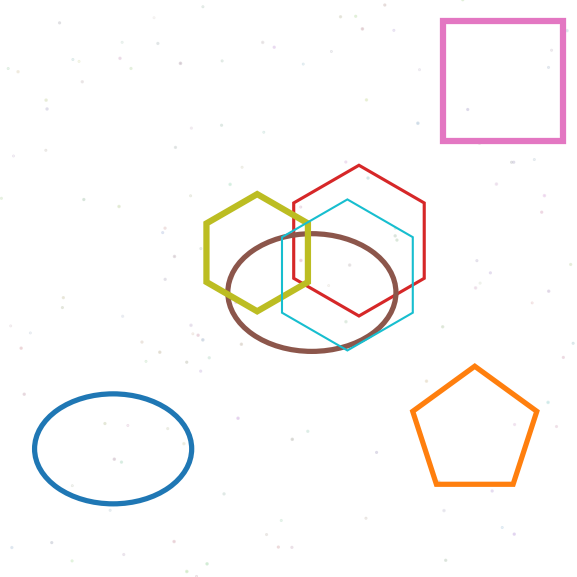[{"shape": "oval", "thickness": 2.5, "radius": 0.68, "center": [0.196, 0.222]}, {"shape": "pentagon", "thickness": 2.5, "radius": 0.56, "center": [0.822, 0.252]}, {"shape": "hexagon", "thickness": 1.5, "radius": 0.65, "center": [0.622, 0.582]}, {"shape": "oval", "thickness": 2.5, "radius": 0.73, "center": [0.54, 0.493]}, {"shape": "square", "thickness": 3, "radius": 0.52, "center": [0.871, 0.859]}, {"shape": "hexagon", "thickness": 3, "radius": 0.51, "center": [0.445, 0.562]}, {"shape": "hexagon", "thickness": 1, "radius": 0.65, "center": [0.602, 0.523]}]